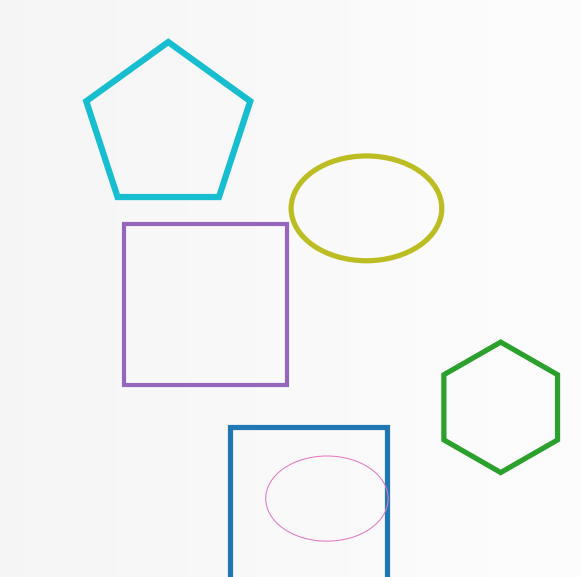[{"shape": "square", "thickness": 2.5, "radius": 0.68, "center": [0.531, 0.124]}, {"shape": "hexagon", "thickness": 2.5, "radius": 0.56, "center": [0.861, 0.294]}, {"shape": "square", "thickness": 2, "radius": 0.7, "center": [0.354, 0.472]}, {"shape": "oval", "thickness": 0.5, "radius": 0.53, "center": [0.562, 0.136]}, {"shape": "oval", "thickness": 2.5, "radius": 0.65, "center": [0.63, 0.638]}, {"shape": "pentagon", "thickness": 3, "radius": 0.74, "center": [0.289, 0.778]}]